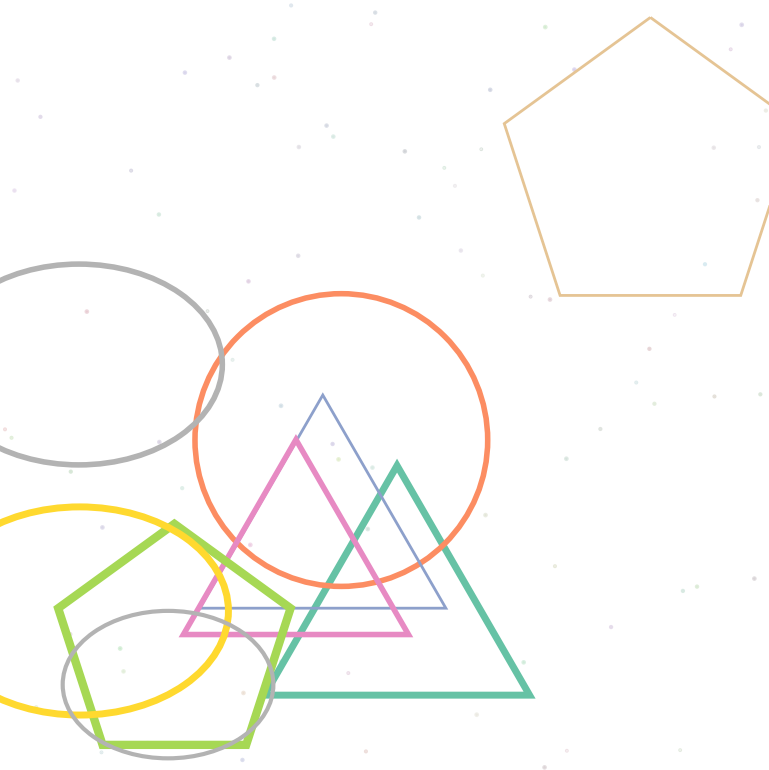[{"shape": "triangle", "thickness": 2.5, "radius": 0.99, "center": [0.516, 0.197]}, {"shape": "circle", "thickness": 2, "radius": 0.95, "center": [0.443, 0.429]}, {"shape": "triangle", "thickness": 1, "radius": 0.92, "center": [0.419, 0.302]}, {"shape": "triangle", "thickness": 2, "radius": 0.84, "center": [0.384, 0.26]}, {"shape": "pentagon", "thickness": 3, "radius": 0.79, "center": [0.226, 0.161]}, {"shape": "oval", "thickness": 2.5, "radius": 0.97, "center": [0.104, 0.207]}, {"shape": "pentagon", "thickness": 1, "radius": 1.0, "center": [0.845, 0.778]}, {"shape": "oval", "thickness": 2, "radius": 0.93, "center": [0.102, 0.527]}, {"shape": "oval", "thickness": 1.5, "radius": 0.68, "center": [0.218, 0.111]}]